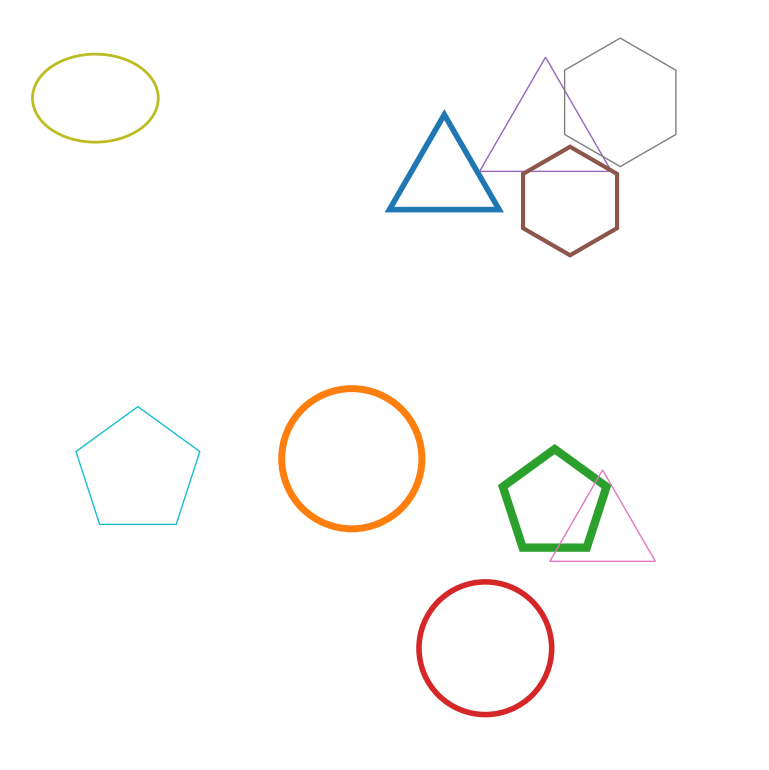[{"shape": "triangle", "thickness": 2, "radius": 0.41, "center": [0.577, 0.769]}, {"shape": "circle", "thickness": 2.5, "radius": 0.46, "center": [0.457, 0.404]}, {"shape": "pentagon", "thickness": 3, "radius": 0.35, "center": [0.72, 0.346]}, {"shape": "circle", "thickness": 2, "radius": 0.43, "center": [0.63, 0.158]}, {"shape": "triangle", "thickness": 0.5, "radius": 0.49, "center": [0.708, 0.827]}, {"shape": "hexagon", "thickness": 1.5, "radius": 0.35, "center": [0.74, 0.739]}, {"shape": "triangle", "thickness": 0.5, "radius": 0.4, "center": [0.783, 0.311]}, {"shape": "hexagon", "thickness": 0.5, "radius": 0.42, "center": [0.806, 0.867]}, {"shape": "oval", "thickness": 1, "radius": 0.41, "center": [0.124, 0.873]}, {"shape": "pentagon", "thickness": 0.5, "radius": 0.42, "center": [0.179, 0.387]}]